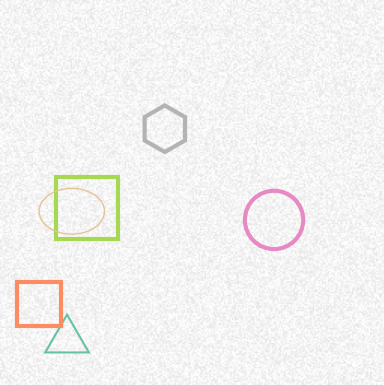[{"shape": "triangle", "thickness": 1.5, "radius": 0.33, "center": [0.174, 0.117]}, {"shape": "square", "thickness": 3, "radius": 0.29, "center": [0.101, 0.21]}, {"shape": "circle", "thickness": 3, "radius": 0.38, "center": [0.712, 0.429]}, {"shape": "square", "thickness": 3, "radius": 0.4, "center": [0.227, 0.46]}, {"shape": "oval", "thickness": 1, "radius": 0.42, "center": [0.186, 0.451]}, {"shape": "hexagon", "thickness": 3, "radius": 0.3, "center": [0.428, 0.666]}]